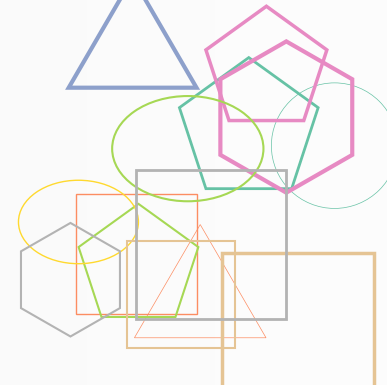[{"shape": "circle", "thickness": 0.5, "radius": 0.82, "center": [0.863, 0.622]}, {"shape": "pentagon", "thickness": 2, "radius": 0.94, "center": [0.642, 0.662]}, {"shape": "triangle", "thickness": 0.5, "radius": 0.98, "center": [0.517, 0.221]}, {"shape": "square", "thickness": 1, "radius": 0.78, "center": [0.351, 0.34]}, {"shape": "triangle", "thickness": 3, "radius": 0.95, "center": [0.342, 0.867]}, {"shape": "hexagon", "thickness": 3, "radius": 0.98, "center": [0.739, 0.696]}, {"shape": "pentagon", "thickness": 2.5, "radius": 0.82, "center": [0.687, 0.82]}, {"shape": "pentagon", "thickness": 1.5, "radius": 0.81, "center": [0.357, 0.308]}, {"shape": "oval", "thickness": 1.5, "radius": 0.98, "center": [0.485, 0.614]}, {"shape": "oval", "thickness": 1, "radius": 0.77, "center": [0.202, 0.423]}, {"shape": "square", "thickness": 2.5, "radius": 0.98, "center": [0.77, 0.147]}, {"shape": "square", "thickness": 1.5, "radius": 0.7, "center": [0.468, 0.234]}, {"shape": "square", "thickness": 2, "radius": 0.97, "center": [0.545, 0.365]}, {"shape": "hexagon", "thickness": 1.5, "radius": 0.74, "center": [0.182, 0.273]}]